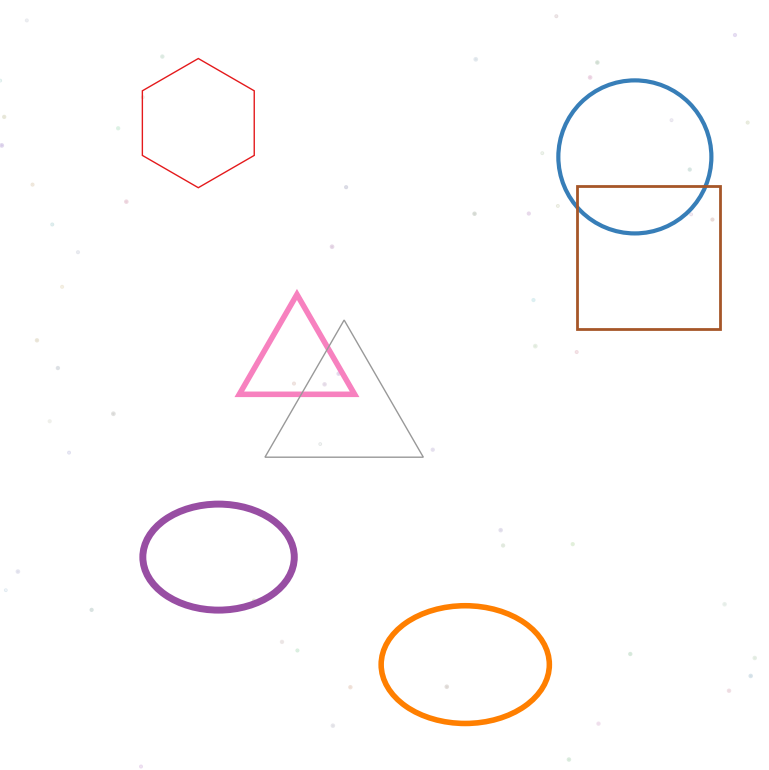[{"shape": "hexagon", "thickness": 0.5, "radius": 0.42, "center": [0.258, 0.84]}, {"shape": "circle", "thickness": 1.5, "radius": 0.5, "center": [0.824, 0.796]}, {"shape": "oval", "thickness": 2.5, "radius": 0.49, "center": [0.284, 0.276]}, {"shape": "oval", "thickness": 2, "radius": 0.55, "center": [0.604, 0.137]}, {"shape": "square", "thickness": 1, "radius": 0.46, "center": [0.842, 0.666]}, {"shape": "triangle", "thickness": 2, "radius": 0.43, "center": [0.386, 0.531]}, {"shape": "triangle", "thickness": 0.5, "radius": 0.59, "center": [0.447, 0.466]}]